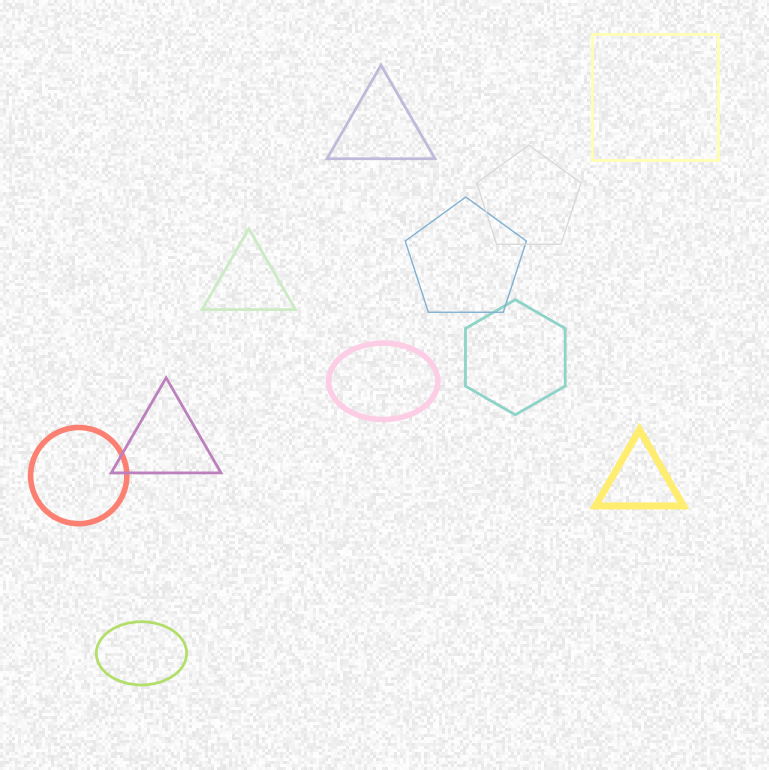[{"shape": "hexagon", "thickness": 1, "radius": 0.37, "center": [0.669, 0.536]}, {"shape": "square", "thickness": 1, "radius": 0.41, "center": [0.851, 0.874]}, {"shape": "triangle", "thickness": 1, "radius": 0.41, "center": [0.495, 0.834]}, {"shape": "circle", "thickness": 2, "radius": 0.31, "center": [0.102, 0.382]}, {"shape": "pentagon", "thickness": 0.5, "radius": 0.41, "center": [0.605, 0.661]}, {"shape": "oval", "thickness": 1, "radius": 0.29, "center": [0.184, 0.152]}, {"shape": "oval", "thickness": 2, "radius": 0.35, "center": [0.498, 0.505]}, {"shape": "pentagon", "thickness": 0.5, "radius": 0.36, "center": [0.687, 0.74]}, {"shape": "triangle", "thickness": 1, "radius": 0.41, "center": [0.216, 0.427]}, {"shape": "triangle", "thickness": 1, "radius": 0.35, "center": [0.323, 0.633]}, {"shape": "triangle", "thickness": 2.5, "radius": 0.33, "center": [0.831, 0.376]}]